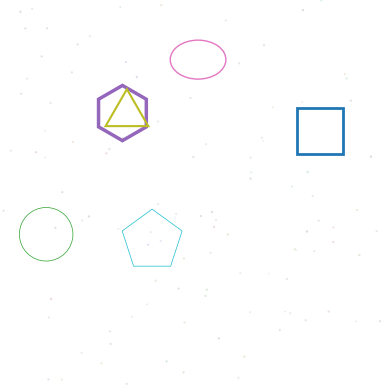[{"shape": "square", "thickness": 2, "radius": 0.3, "center": [0.831, 0.659]}, {"shape": "circle", "thickness": 0.5, "radius": 0.35, "center": [0.12, 0.392]}, {"shape": "hexagon", "thickness": 2.5, "radius": 0.36, "center": [0.318, 0.706]}, {"shape": "oval", "thickness": 1, "radius": 0.36, "center": [0.514, 0.845]}, {"shape": "triangle", "thickness": 1.5, "radius": 0.32, "center": [0.33, 0.704]}, {"shape": "pentagon", "thickness": 0.5, "radius": 0.41, "center": [0.395, 0.375]}]